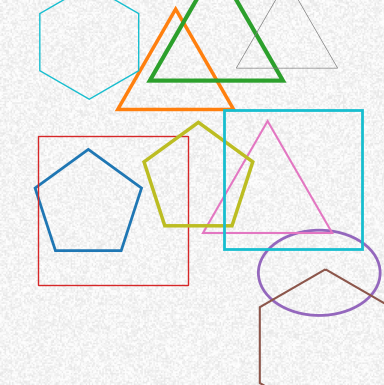[{"shape": "pentagon", "thickness": 2, "radius": 0.73, "center": [0.229, 0.467]}, {"shape": "triangle", "thickness": 2.5, "radius": 0.87, "center": [0.456, 0.803]}, {"shape": "triangle", "thickness": 3, "radius": 1.0, "center": [0.562, 0.89]}, {"shape": "square", "thickness": 1, "radius": 0.97, "center": [0.293, 0.453]}, {"shape": "oval", "thickness": 2, "radius": 0.79, "center": [0.829, 0.291]}, {"shape": "hexagon", "thickness": 1.5, "radius": 0.98, "center": [0.845, 0.104]}, {"shape": "triangle", "thickness": 1.5, "radius": 0.97, "center": [0.695, 0.492]}, {"shape": "triangle", "thickness": 0.5, "radius": 0.76, "center": [0.745, 0.899]}, {"shape": "pentagon", "thickness": 2.5, "radius": 0.74, "center": [0.515, 0.534]}, {"shape": "hexagon", "thickness": 1, "radius": 0.74, "center": [0.232, 0.891]}, {"shape": "square", "thickness": 2, "radius": 0.9, "center": [0.761, 0.534]}]